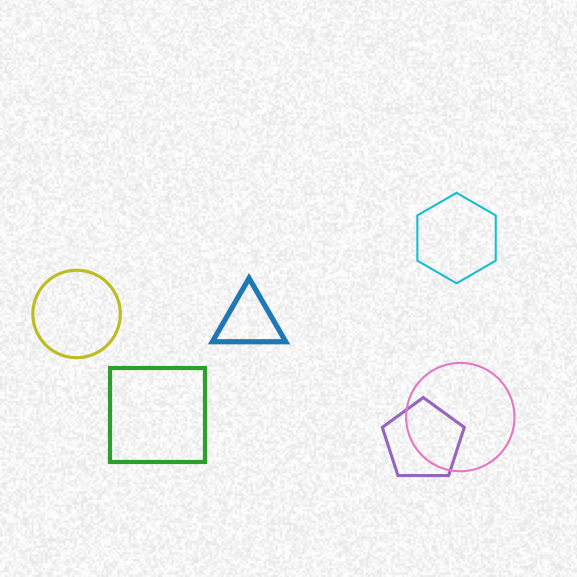[{"shape": "triangle", "thickness": 2.5, "radius": 0.37, "center": [0.431, 0.444]}, {"shape": "square", "thickness": 2, "radius": 0.41, "center": [0.272, 0.281]}, {"shape": "pentagon", "thickness": 1.5, "radius": 0.37, "center": [0.733, 0.236]}, {"shape": "circle", "thickness": 1, "radius": 0.47, "center": [0.797, 0.277]}, {"shape": "circle", "thickness": 1.5, "radius": 0.38, "center": [0.133, 0.455]}, {"shape": "hexagon", "thickness": 1, "radius": 0.39, "center": [0.791, 0.587]}]